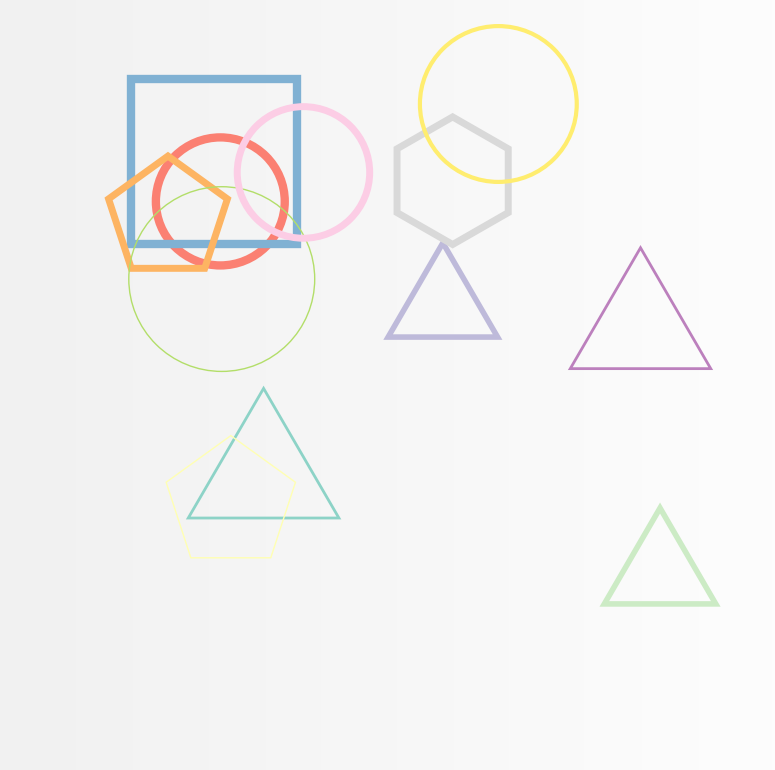[{"shape": "triangle", "thickness": 1, "radius": 0.56, "center": [0.34, 0.383]}, {"shape": "pentagon", "thickness": 0.5, "radius": 0.44, "center": [0.298, 0.347]}, {"shape": "triangle", "thickness": 2, "radius": 0.41, "center": [0.571, 0.603]}, {"shape": "circle", "thickness": 3, "radius": 0.42, "center": [0.284, 0.738]}, {"shape": "square", "thickness": 3, "radius": 0.54, "center": [0.276, 0.79]}, {"shape": "pentagon", "thickness": 2.5, "radius": 0.4, "center": [0.217, 0.717]}, {"shape": "circle", "thickness": 0.5, "radius": 0.6, "center": [0.286, 0.638]}, {"shape": "circle", "thickness": 2.5, "radius": 0.43, "center": [0.392, 0.776]}, {"shape": "hexagon", "thickness": 2.5, "radius": 0.41, "center": [0.584, 0.765]}, {"shape": "triangle", "thickness": 1, "radius": 0.52, "center": [0.826, 0.574]}, {"shape": "triangle", "thickness": 2, "radius": 0.42, "center": [0.852, 0.257]}, {"shape": "circle", "thickness": 1.5, "radius": 0.51, "center": [0.643, 0.865]}]